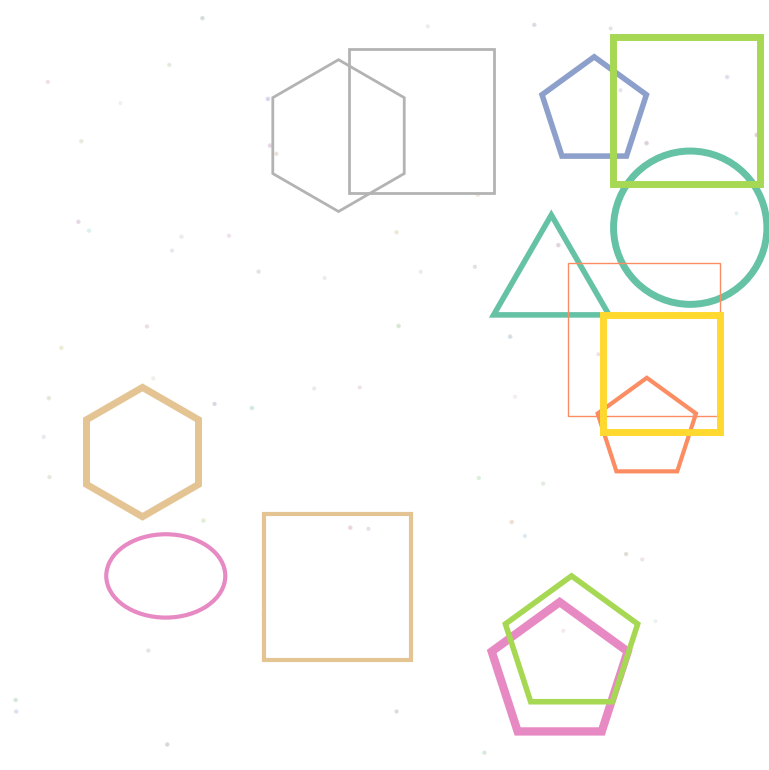[{"shape": "circle", "thickness": 2.5, "radius": 0.5, "center": [0.896, 0.704]}, {"shape": "triangle", "thickness": 2, "radius": 0.43, "center": [0.716, 0.634]}, {"shape": "pentagon", "thickness": 1.5, "radius": 0.34, "center": [0.84, 0.442]}, {"shape": "square", "thickness": 0.5, "radius": 0.49, "center": [0.837, 0.559]}, {"shape": "pentagon", "thickness": 2, "radius": 0.36, "center": [0.772, 0.855]}, {"shape": "pentagon", "thickness": 3, "radius": 0.46, "center": [0.727, 0.125]}, {"shape": "oval", "thickness": 1.5, "radius": 0.39, "center": [0.215, 0.252]}, {"shape": "square", "thickness": 2.5, "radius": 0.48, "center": [0.892, 0.857]}, {"shape": "pentagon", "thickness": 2, "radius": 0.45, "center": [0.742, 0.162]}, {"shape": "square", "thickness": 2.5, "radius": 0.38, "center": [0.859, 0.515]}, {"shape": "square", "thickness": 1.5, "radius": 0.48, "center": [0.438, 0.237]}, {"shape": "hexagon", "thickness": 2.5, "radius": 0.42, "center": [0.185, 0.413]}, {"shape": "hexagon", "thickness": 1, "radius": 0.49, "center": [0.44, 0.824]}, {"shape": "square", "thickness": 1, "radius": 0.47, "center": [0.547, 0.843]}]